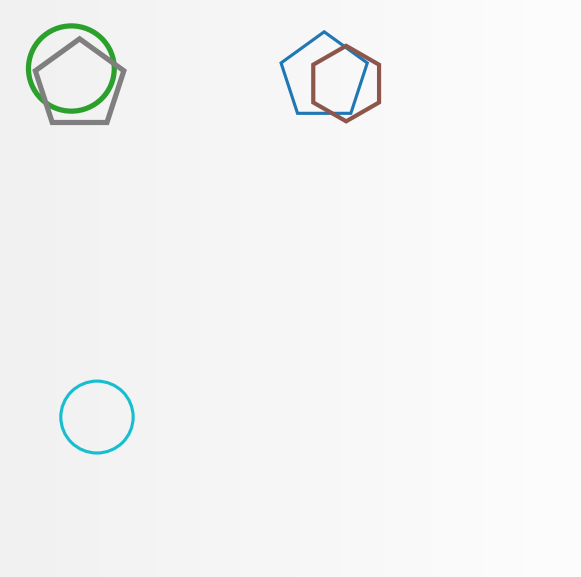[{"shape": "pentagon", "thickness": 1.5, "radius": 0.39, "center": [0.558, 0.866]}, {"shape": "circle", "thickness": 2.5, "radius": 0.37, "center": [0.123, 0.88]}, {"shape": "hexagon", "thickness": 2, "radius": 0.33, "center": [0.596, 0.854]}, {"shape": "pentagon", "thickness": 2.5, "radius": 0.4, "center": [0.137, 0.852]}, {"shape": "circle", "thickness": 1.5, "radius": 0.31, "center": [0.167, 0.277]}]